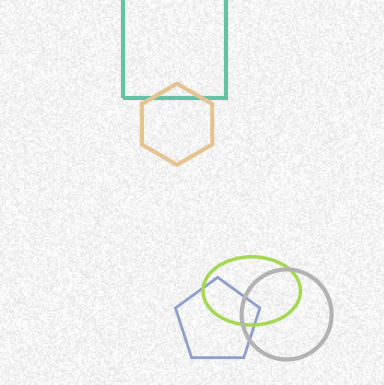[{"shape": "square", "thickness": 3, "radius": 0.67, "center": [0.453, 0.881]}, {"shape": "pentagon", "thickness": 2, "radius": 0.58, "center": [0.565, 0.164]}, {"shape": "oval", "thickness": 2.5, "radius": 0.63, "center": [0.654, 0.244]}, {"shape": "hexagon", "thickness": 3, "radius": 0.53, "center": [0.46, 0.677]}, {"shape": "circle", "thickness": 3, "radius": 0.58, "center": [0.744, 0.183]}]